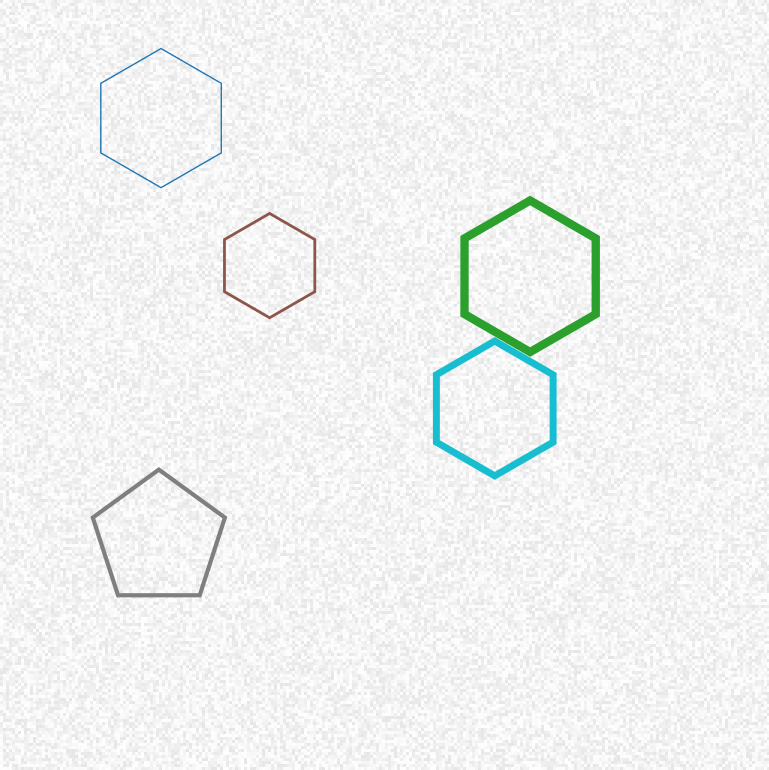[{"shape": "hexagon", "thickness": 0.5, "radius": 0.45, "center": [0.209, 0.847]}, {"shape": "hexagon", "thickness": 3, "radius": 0.49, "center": [0.688, 0.641]}, {"shape": "hexagon", "thickness": 1, "radius": 0.34, "center": [0.35, 0.655]}, {"shape": "pentagon", "thickness": 1.5, "radius": 0.45, "center": [0.206, 0.3]}, {"shape": "hexagon", "thickness": 2.5, "radius": 0.44, "center": [0.643, 0.47]}]